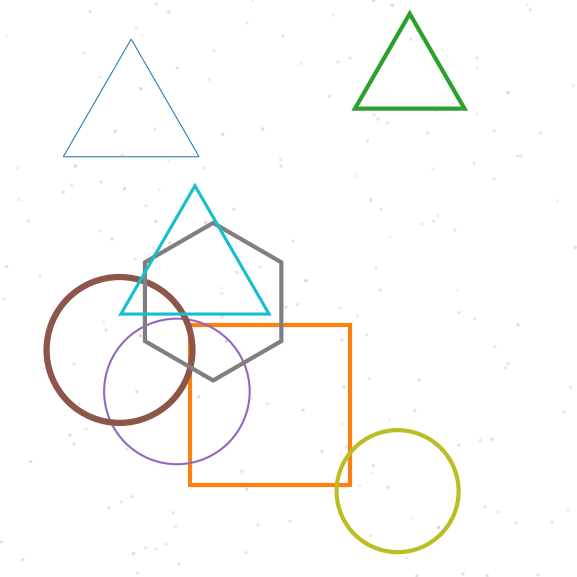[{"shape": "triangle", "thickness": 0.5, "radius": 0.68, "center": [0.227, 0.796]}, {"shape": "square", "thickness": 2, "radius": 0.69, "center": [0.467, 0.298]}, {"shape": "triangle", "thickness": 2, "radius": 0.55, "center": [0.709, 0.866]}, {"shape": "circle", "thickness": 1, "radius": 0.63, "center": [0.306, 0.321]}, {"shape": "circle", "thickness": 3, "radius": 0.63, "center": [0.207, 0.393]}, {"shape": "hexagon", "thickness": 2, "radius": 0.68, "center": [0.369, 0.477]}, {"shape": "circle", "thickness": 2, "radius": 0.53, "center": [0.689, 0.149]}, {"shape": "triangle", "thickness": 1.5, "radius": 0.74, "center": [0.338, 0.529]}]